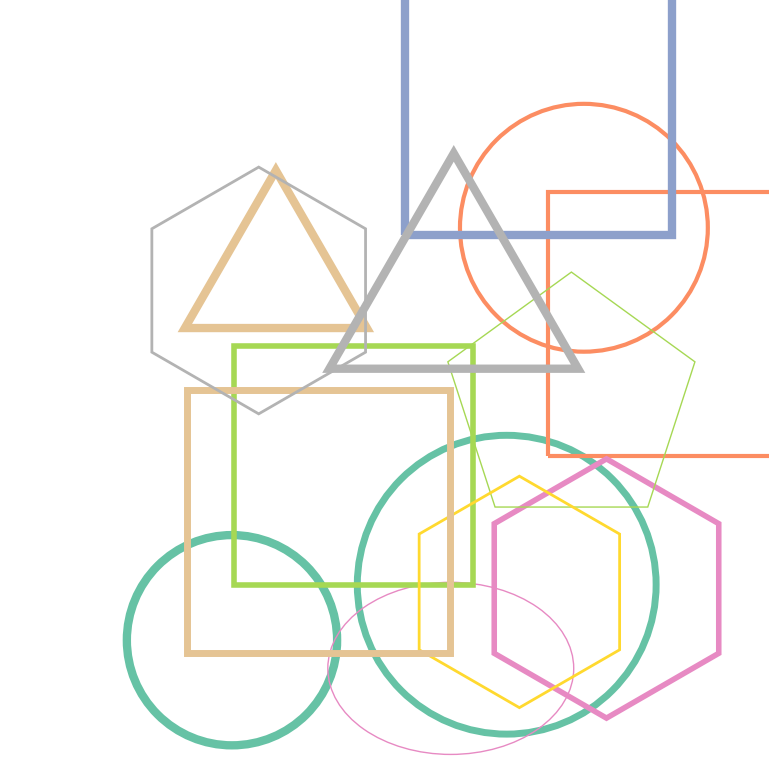[{"shape": "circle", "thickness": 2.5, "radius": 0.97, "center": [0.658, 0.241]}, {"shape": "circle", "thickness": 3, "radius": 0.68, "center": [0.301, 0.169]}, {"shape": "square", "thickness": 1.5, "radius": 0.86, "center": [0.883, 0.579]}, {"shape": "circle", "thickness": 1.5, "radius": 0.8, "center": [0.758, 0.704]}, {"shape": "square", "thickness": 3, "radius": 0.87, "center": [0.7, 0.868]}, {"shape": "hexagon", "thickness": 2, "radius": 0.84, "center": [0.788, 0.236]}, {"shape": "oval", "thickness": 0.5, "radius": 0.8, "center": [0.585, 0.132]}, {"shape": "square", "thickness": 2, "radius": 0.78, "center": [0.46, 0.395]}, {"shape": "pentagon", "thickness": 0.5, "radius": 0.84, "center": [0.742, 0.478]}, {"shape": "hexagon", "thickness": 1, "radius": 0.75, "center": [0.675, 0.231]}, {"shape": "square", "thickness": 2.5, "radius": 0.85, "center": [0.413, 0.323]}, {"shape": "triangle", "thickness": 3, "radius": 0.68, "center": [0.358, 0.642]}, {"shape": "hexagon", "thickness": 1, "radius": 0.8, "center": [0.336, 0.623]}, {"shape": "triangle", "thickness": 3, "radius": 0.93, "center": [0.589, 0.614]}]